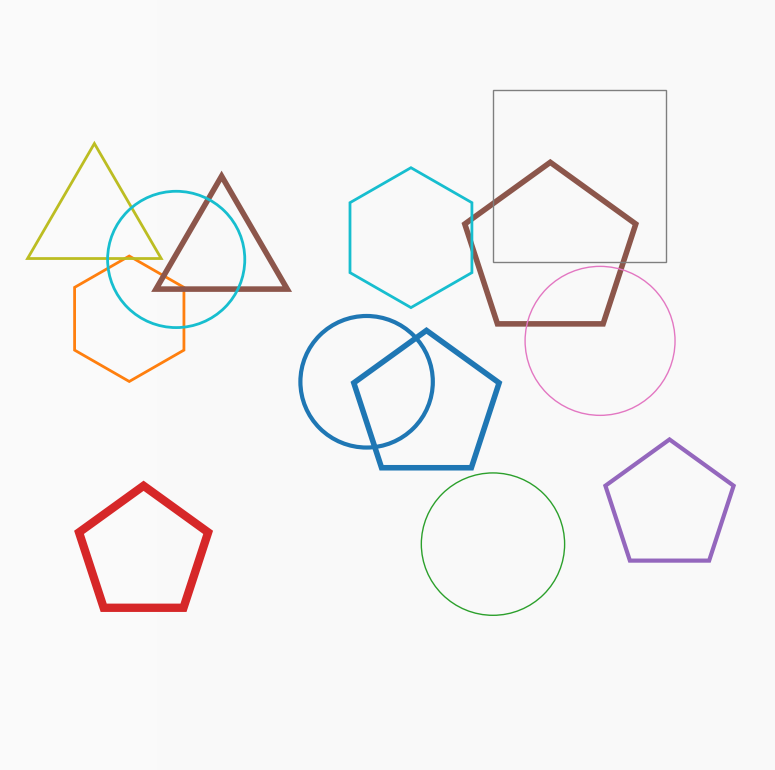[{"shape": "pentagon", "thickness": 2, "radius": 0.49, "center": [0.55, 0.472]}, {"shape": "circle", "thickness": 1.5, "radius": 0.43, "center": [0.473, 0.504]}, {"shape": "hexagon", "thickness": 1, "radius": 0.41, "center": [0.167, 0.586]}, {"shape": "circle", "thickness": 0.5, "radius": 0.46, "center": [0.636, 0.293]}, {"shape": "pentagon", "thickness": 3, "radius": 0.44, "center": [0.185, 0.282]}, {"shape": "pentagon", "thickness": 1.5, "radius": 0.43, "center": [0.864, 0.342]}, {"shape": "triangle", "thickness": 2, "radius": 0.49, "center": [0.286, 0.673]}, {"shape": "pentagon", "thickness": 2, "radius": 0.58, "center": [0.71, 0.673]}, {"shape": "circle", "thickness": 0.5, "radius": 0.48, "center": [0.774, 0.557]}, {"shape": "square", "thickness": 0.5, "radius": 0.56, "center": [0.748, 0.772]}, {"shape": "triangle", "thickness": 1, "radius": 0.5, "center": [0.122, 0.714]}, {"shape": "hexagon", "thickness": 1, "radius": 0.45, "center": [0.53, 0.691]}, {"shape": "circle", "thickness": 1, "radius": 0.44, "center": [0.227, 0.663]}]